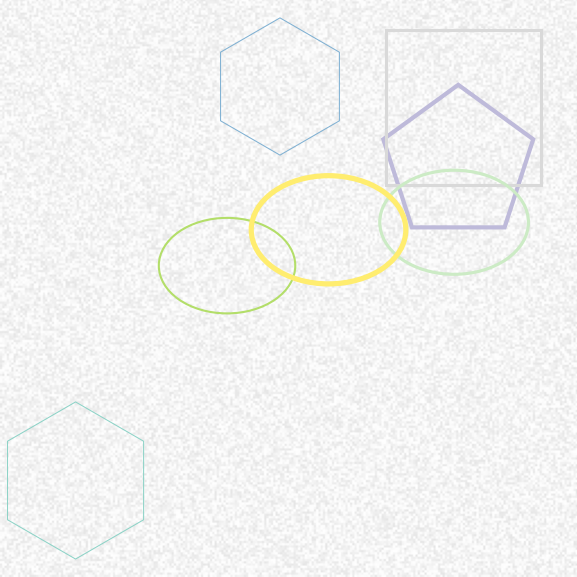[{"shape": "hexagon", "thickness": 0.5, "radius": 0.68, "center": [0.131, 0.167]}, {"shape": "pentagon", "thickness": 2, "radius": 0.68, "center": [0.794, 0.716]}, {"shape": "hexagon", "thickness": 0.5, "radius": 0.59, "center": [0.485, 0.849]}, {"shape": "oval", "thickness": 1, "radius": 0.59, "center": [0.393, 0.539]}, {"shape": "square", "thickness": 1.5, "radius": 0.67, "center": [0.802, 0.813]}, {"shape": "oval", "thickness": 1.5, "radius": 0.64, "center": [0.786, 0.614]}, {"shape": "oval", "thickness": 2.5, "radius": 0.67, "center": [0.569, 0.601]}]